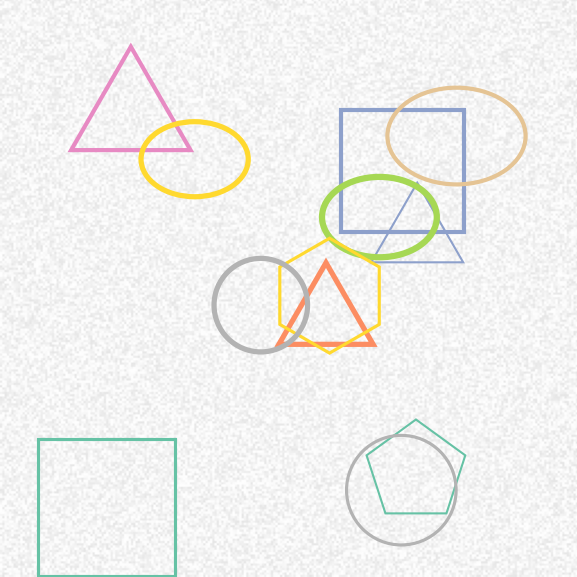[{"shape": "square", "thickness": 1.5, "radius": 0.59, "center": [0.184, 0.121]}, {"shape": "pentagon", "thickness": 1, "radius": 0.45, "center": [0.72, 0.183]}, {"shape": "triangle", "thickness": 2.5, "radius": 0.47, "center": [0.564, 0.45]}, {"shape": "triangle", "thickness": 1, "radius": 0.46, "center": [0.722, 0.591]}, {"shape": "square", "thickness": 2, "radius": 0.53, "center": [0.697, 0.703]}, {"shape": "triangle", "thickness": 2, "radius": 0.6, "center": [0.227, 0.799]}, {"shape": "oval", "thickness": 3, "radius": 0.5, "center": [0.657, 0.623]}, {"shape": "oval", "thickness": 2.5, "radius": 0.46, "center": [0.337, 0.723]}, {"shape": "hexagon", "thickness": 1.5, "radius": 0.5, "center": [0.571, 0.487]}, {"shape": "oval", "thickness": 2, "radius": 0.6, "center": [0.79, 0.764]}, {"shape": "circle", "thickness": 2.5, "radius": 0.4, "center": [0.452, 0.471]}, {"shape": "circle", "thickness": 1.5, "radius": 0.47, "center": [0.695, 0.15]}]